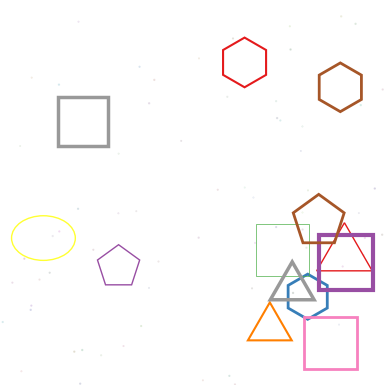[{"shape": "triangle", "thickness": 1, "radius": 0.42, "center": [0.895, 0.338]}, {"shape": "hexagon", "thickness": 1.5, "radius": 0.32, "center": [0.635, 0.838]}, {"shape": "hexagon", "thickness": 2, "radius": 0.29, "center": [0.799, 0.229]}, {"shape": "square", "thickness": 0.5, "radius": 0.34, "center": [0.734, 0.351]}, {"shape": "pentagon", "thickness": 1, "radius": 0.29, "center": [0.308, 0.307]}, {"shape": "square", "thickness": 3, "radius": 0.35, "center": [0.899, 0.318]}, {"shape": "triangle", "thickness": 1.5, "radius": 0.33, "center": [0.701, 0.149]}, {"shape": "oval", "thickness": 1, "radius": 0.41, "center": [0.113, 0.382]}, {"shape": "hexagon", "thickness": 2, "radius": 0.32, "center": [0.884, 0.773]}, {"shape": "pentagon", "thickness": 2, "radius": 0.35, "center": [0.828, 0.426]}, {"shape": "square", "thickness": 2, "radius": 0.34, "center": [0.858, 0.109]}, {"shape": "triangle", "thickness": 2.5, "radius": 0.33, "center": [0.759, 0.254]}, {"shape": "square", "thickness": 2.5, "radius": 0.32, "center": [0.216, 0.685]}]